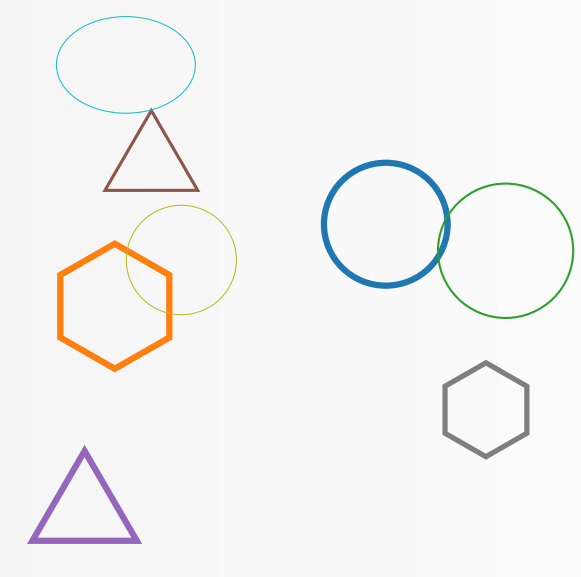[{"shape": "circle", "thickness": 3, "radius": 0.53, "center": [0.664, 0.611]}, {"shape": "hexagon", "thickness": 3, "radius": 0.54, "center": [0.198, 0.469]}, {"shape": "circle", "thickness": 1, "radius": 0.58, "center": [0.87, 0.565]}, {"shape": "triangle", "thickness": 3, "radius": 0.52, "center": [0.146, 0.115]}, {"shape": "triangle", "thickness": 1.5, "radius": 0.46, "center": [0.26, 0.716]}, {"shape": "hexagon", "thickness": 2.5, "radius": 0.41, "center": [0.836, 0.29]}, {"shape": "circle", "thickness": 0.5, "radius": 0.47, "center": [0.312, 0.549]}, {"shape": "oval", "thickness": 0.5, "radius": 0.6, "center": [0.217, 0.887]}]